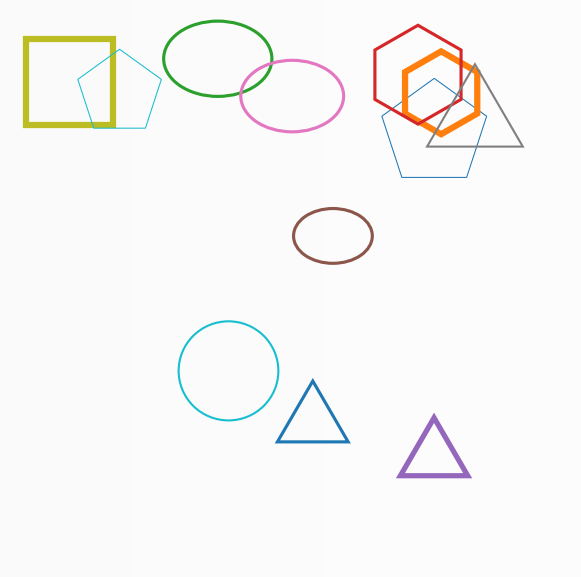[{"shape": "pentagon", "thickness": 0.5, "radius": 0.47, "center": [0.747, 0.769]}, {"shape": "triangle", "thickness": 1.5, "radius": 0.35, "center": [0.538, 0.269]}, {"shape": "hexagon", "thickness": 3, "radius": 0.36, "center": [0.759, 0.838]}, {"shape": "oval", "thickness": 1.5, "radius": 0.47, "center": [0.375, 0.897]}, {"shape": "hexagon", "thickness": 1.5, "radius": 0.43, "center": [0.719, 0.87]}, {"shape": "triangle", "thickness": 2.5, "radius": 0.33, "center": [0.747, 0.209]}, {"shape": "oval", "thickness": 1.5, "radius": 0.34, "center": [0.573, 0.591]}, {"shape": "oval", "thickness": 1.5, "radius": 0.44, "center": [0.503, 0.833]}, {"shape": "triangle", "thickness": 1, "radius": 0.48, "center": [0.817, 0.793]}, {"shape": "square", "thickness": 3, "radius": 0.37, "center": [0.119, 0.857]}, {"shape": "circle", "thickness": 1, "radius": 0.43, "center": [0.393, 0.357]}, {"shape": "pentagon", "thickness": 0.5, "radius": 0.38, "center": [0.206, 0.838]}]